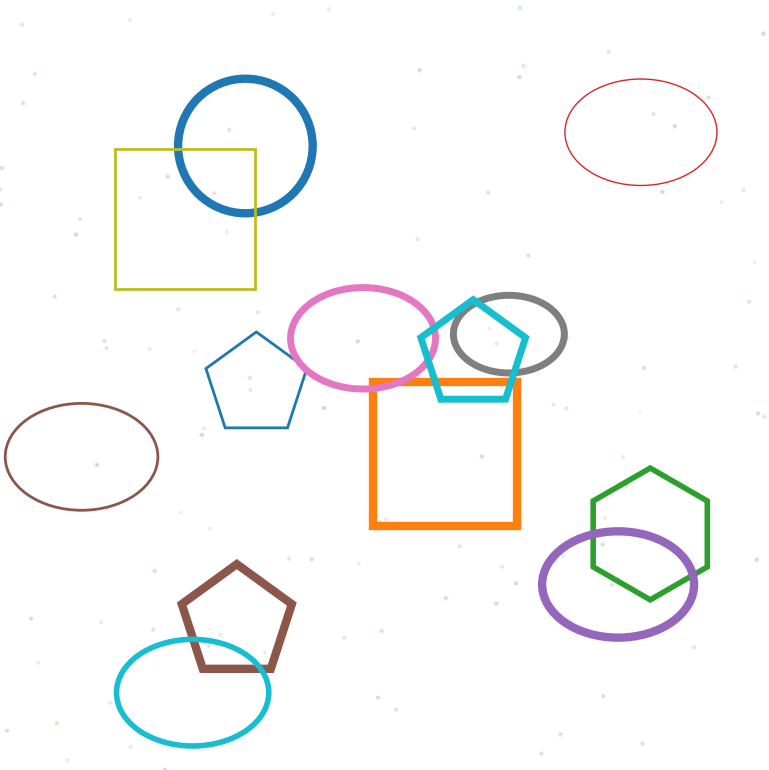[{"shape": "circle", "thickness": 3, "radius": 0.44, "center": [0.319, 0.81]}, {"shape": "pentagon", "thickness": 1, "radius": 0.34, "center": [0.333, 0.5]}, {"shape": "square", "thickness": 3, "radius": 0.47, "center": [0.578, 0.41]}, {"shape": "hexagon", "thickness": 2, "radius": 0.43, "center": [0.844, 0.307]}, {"shape": "oval", "thickness": 0.5, "radius": 0.49, "center": [0.832, 0.828]}, {"shape": "oval", "thickness": 3, "radius": 0.49, "center": [0.803, 0.241]}, {"shape": "pentagon", "thickness": 3, "radius": 0.38, "center": [0.308, 0.192]}, {"shape": "oval", "thickness": 1, "radius": 0.5, "center": [0.106, 0.407]}, {"shape": "oval", "thickness": 2.5, "radius": 0.47, "center": [0.471, 0.561]}, {"shape": "oval", "thickness": 2.5, "radius": 0.36, "center": [0.661, 0.566]}, {"shape": "square", "thickness": 1, "radius": 0.46, "center": [0.241, 0.715]}, {"shape": "pentagon", "thickness": 2.5, "radius": 0.36, "center": [0.615, 0.539]}, {"shape": "oval", "thickness": 2, "radius": 0.49, "center": [0.25, 0.1]}]